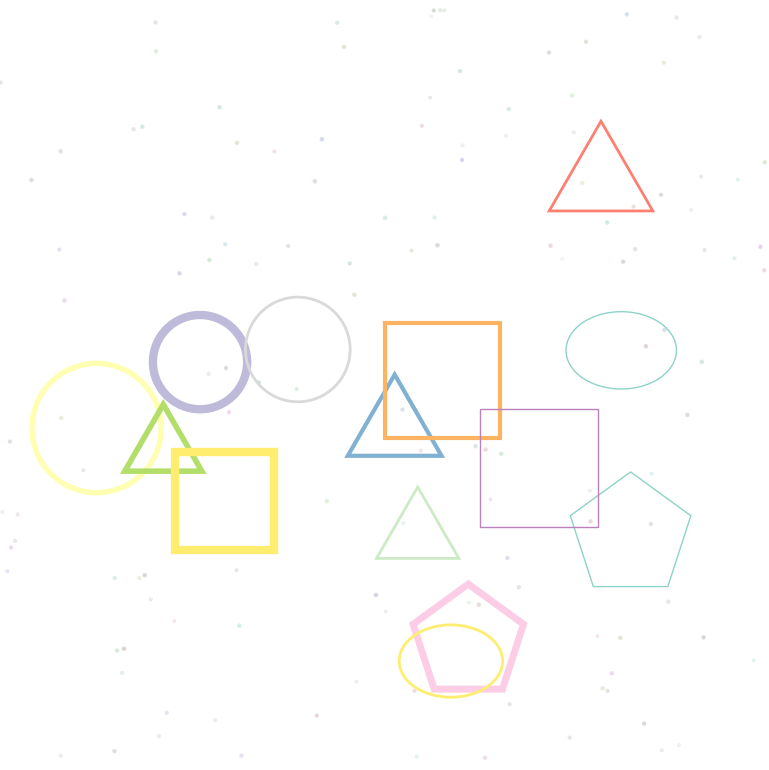[{"shape": "oval", "thickness": 0.5, "radius": 0.36, "center": [0.807, 0.545]}, {"shape": "pentagon", "thickness": 0.5, "radius": 0.41, "center": [0.819, 0.305]}, {"shape": "circle", "thickness": 2, "radius": 0.42, "center": [0.125, 0.444]}, {"shape": "circle", "thickness": 3, "radius": 0.31, "center": [0.26, 0.53]}, {"shape": "triangle", "thickness": 1, "radius": 0.39, "center": [0.781, 0.765]}, {"shape": "triangle", "thickness": 1.5, "radius": 0.35, "center": [0.513, 0.443]}, {"shape": "square", "thickness": 1.5, "radius": 0.37, "center": [0.575, 0.505]}, {"shape": "triangle", "thickness": 2, "radius": 0.29, "center": [0.212, 0.417]}, {"shape": "pentagon", "thickness": 2.5, "radius": 0.38, "center": [0.608, 0.166]}, {"shape": "circle", "thickness": 1, "radius": 0.34, "center": [0.387, 0.546]}, {"shape": "square", "thickness": 0.5, "radius": 0.38, "center": [0.7, 0.393]}, {"shape": "triangle", "thickness": 1, "radius": 0.31, "center": [0.542, 0.306]}, {"shape": "square", "thickness": 3, "radius": 0.32, "center": [0.292, 0.349]}, {"shape": "oval", "thickness": 1, "radius": 0.34, "center": [0.586, 0.141]}]